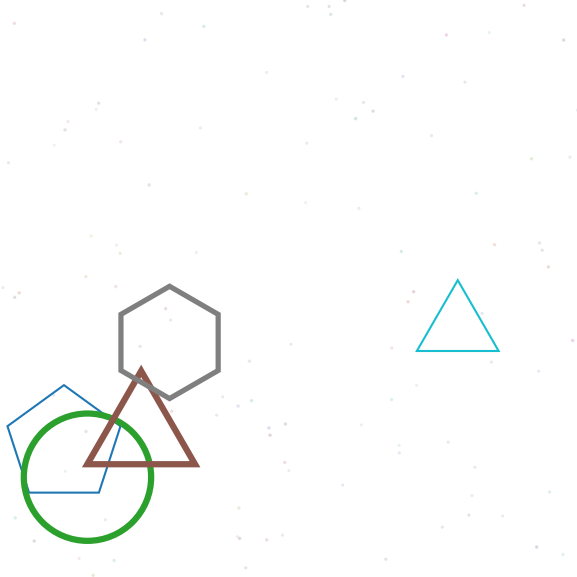[{"shape": "pentagon", "thickness": 1, "radius": 0.51, "center": [0.111, 0.229]}, {"shape": "circle", "thickness": 3, "radius": 0.55, "center": [0.151, 0.173]}, {"shape": "triangle", "thickness": 3, "radius": 0.54, "center": [0.244, 0.249]}, {"shape": "hexagon", "thickness": 2.5, "radius": 0.49, "center": [0.294, 0.406]}, {"shape": "triangle", "thickness": 1, "radius": 0.41, "center": [0.793, 0.432]}]